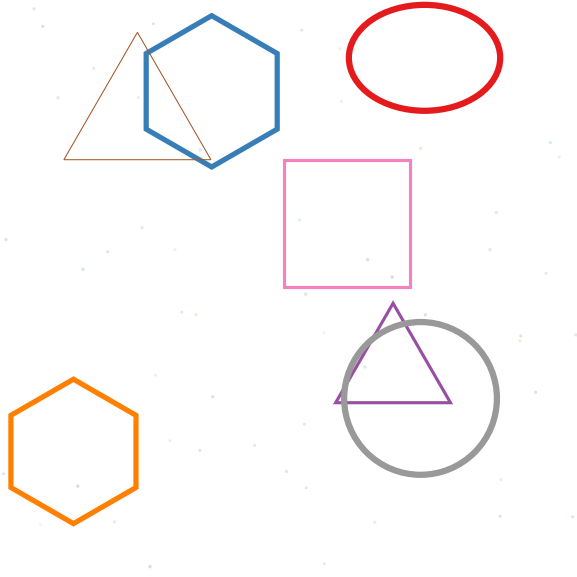[{"shape": "oval", "thickness": 3, "radius": 0.66, "center": [0.735, 0.899]}, {"shape": "hexagon", "thickness": 2.5, "radius": 0.65, "center": [0.367, 0.841]}, {"shape": "triangle", "thickness": 1.5, "radius": 0.57, "center": [0.681, 0.359]}, {"shape": "hexagon", "thickness": 2.5, "radius": 0.63, "center": [0.127, 0.217]}, {"shape": "triangle", "thickness": 0.5, "radius": 0.74, "center": [0.238, 0.796]}, {"shape": "square", "thickness": 1.5, "radius": 0.55, "center": [0.601, 0.612]}, {"shape": "circle", "thickness": 3, "radius": 0.66, "center": [0.728, 0.309]}]